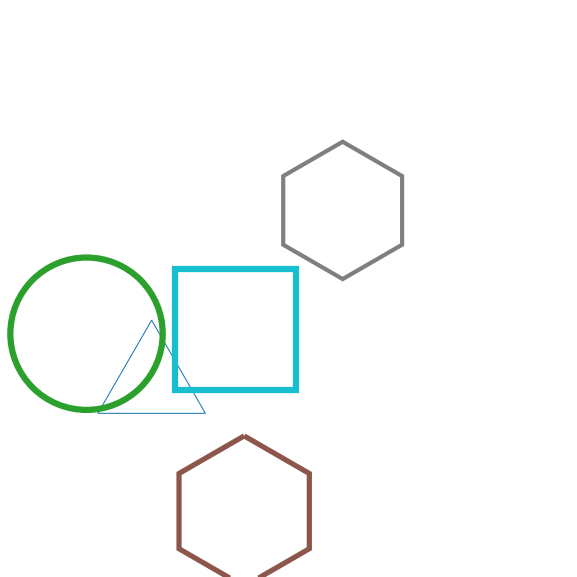[{"shape": "triangle", "thickness": 0.5, "radius": 0.54, "center": [0.263, 0.337]}, {"shape": "circle", "thickness": 3, "radius": 0.66, "center": [0.15, 0.421]}, {"shape": "hexagon", "thickness": 2.5, "radius": 0.65, "center": [0.423, 0.114]}, {"shape": "hexagon", "thickness": 2, "radius": 0.59, "center": [0.593, 0.635]}, {"shape": "square", "thickness": 3, "radius": 0.52, "center": [0.408, 0.429]}]